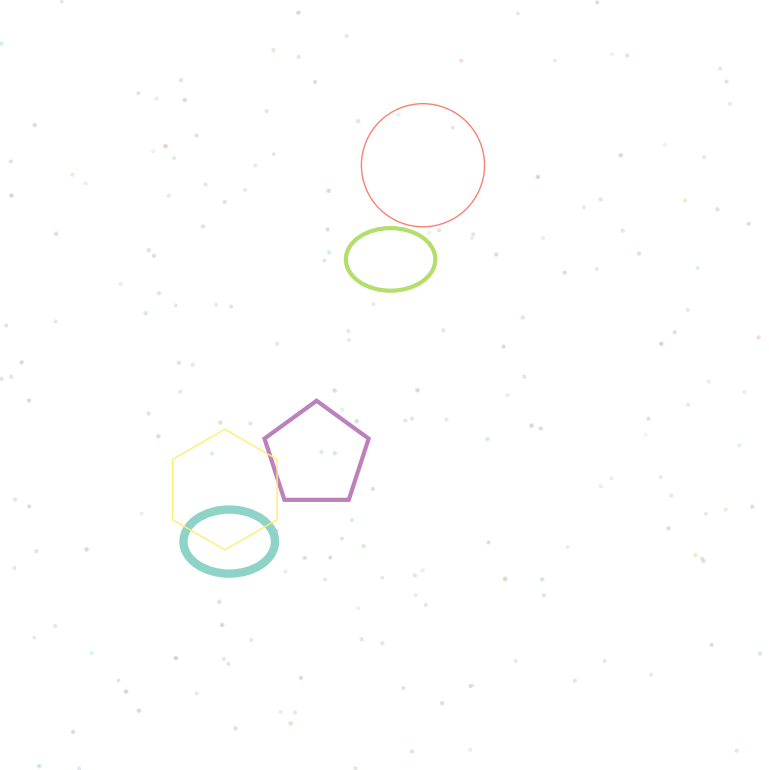[{"shape": "oval", "thickness": 3, "radius": 0.3, "center": [0.298, 0.297]}, {"shape": "circle", "thickness": 0.5, "radius": 0.4, "center": [0.549, 0.785]}, {"shape": "oval", "thickness": 1.5, "radius": 0.29, "center": [0.507, 0.663]}, {"shape": "pentagon", "thickness": 1.5, "radius": 0.36, "center": [0.411, 0.408]}, {"shape": "hexagon", "thickness": 0.5, "radius": 0.39, "center": [0.292, 0.364]}]